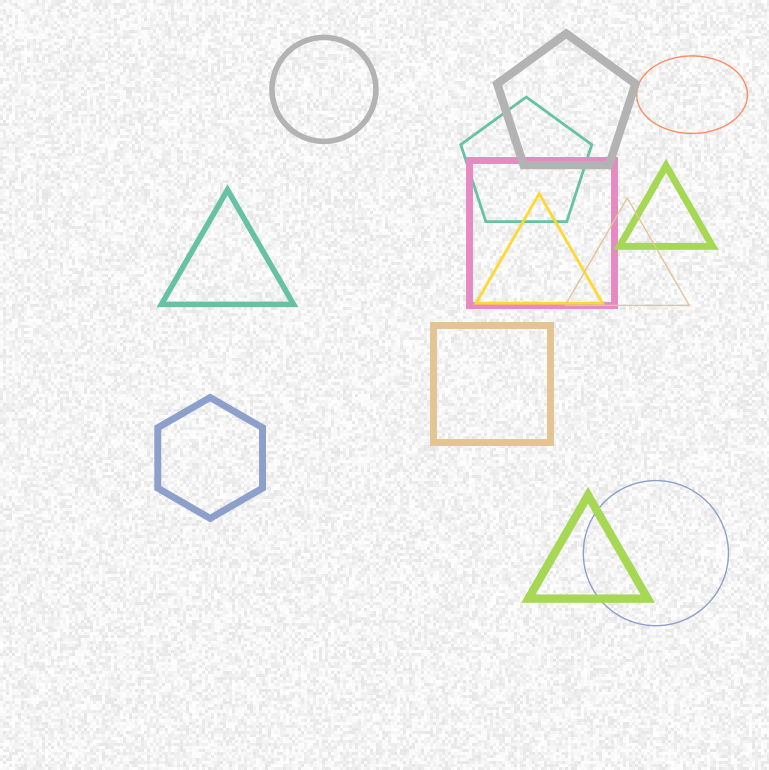[{"shape": "pentagon", "thickness": 1, "radius": 0.45, "center": [0.683, 0.785]}, {"shape": "triangle", "thickness": 2, "radius": 0.5, "center": [0.295, 0.654]}, {"shape": "oval", "thickness": 0.5, "radius": 0.36, "center": [0.899, 0.877]}, {"shape": "hexagon", "thickness": 2.5, "radius": 0.39, "center": [0.273, 0.405]}, {"shape": "circle", "thickness": 0.5, "radius": 0.47, "center": [0.852, 0.282]}, {"shape": "square", "thickness": 2.5, "radius": 0.47, "center": [0.703, 0.698]}, {"shape": "triangle", "thickness": 3, "radius": 0.45, "center": [0.764, 0.267]}, {"shape": "triangle", "thickness": 2.5, "radius": 0.35, "center": [0.865, 0.715]}, {"shape": "triangle", "thickness": 1, "radius": 0.47, "center": [0.7, 0.654]}, {"shape": "triangle", "thickness": 0.5, "radius": 0.47, "center": [0.815, 0.65]}, {"shape": "square", "thickness": 2.5, "radius": 0.38, "center": [0.638, 0.502]}, {"shape": "pentagon", "thickness": 3, "radius": 0.47, "center": [0.735, 0.862]}, {"shape": "circle", "thickness": 2, "radius": 0.34, "center": [0.421, 0.884]}]